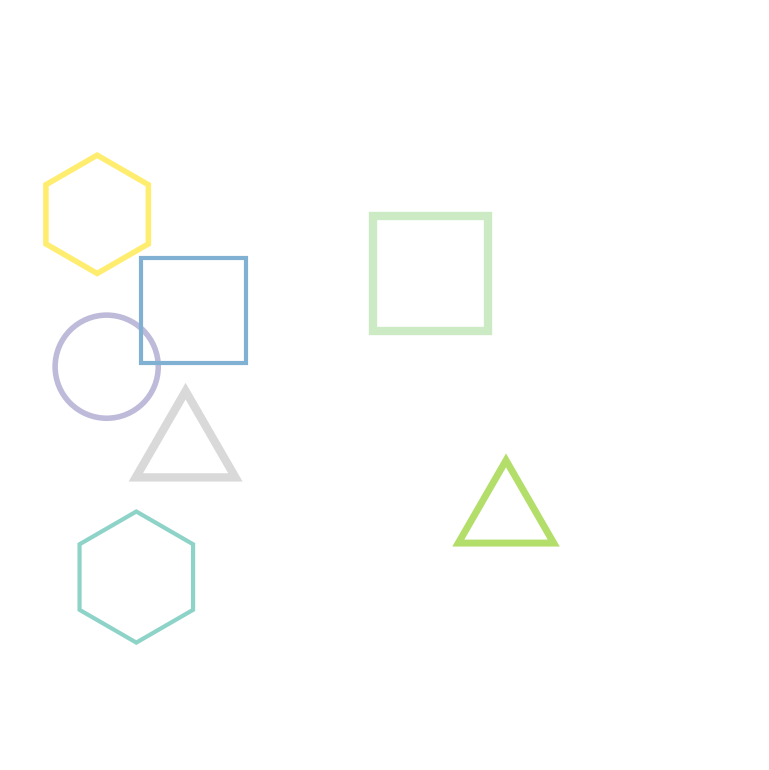[{"shape": "hexagon", "thickness": 1.5, "radius": 0.43, "center": [0.177, 0.251]}, {"shape": "circle", "thickness": 2, "radius": 0.33, "center": [0.139, 0.524]}, {"shape": "square", "thickness": 1.5, "radius": 0.34, "center": [0.251, 0.597]}, {"shape": "triangle", "thickness": 2.5, "radius": 0.36, "center": [0.657, 0.33]}, {"shape": "triangle", "thickness": 3, "radius": 0.37, "center": [0.241, 0.417]}, {"shape": "square", "thickness": 3, "radius": 0.37, "center": [0.559, 0.645]}, {"shape": "hexagon", "thickness": 2, "radius": 0.38, "center": [0.126, 0.722]}]